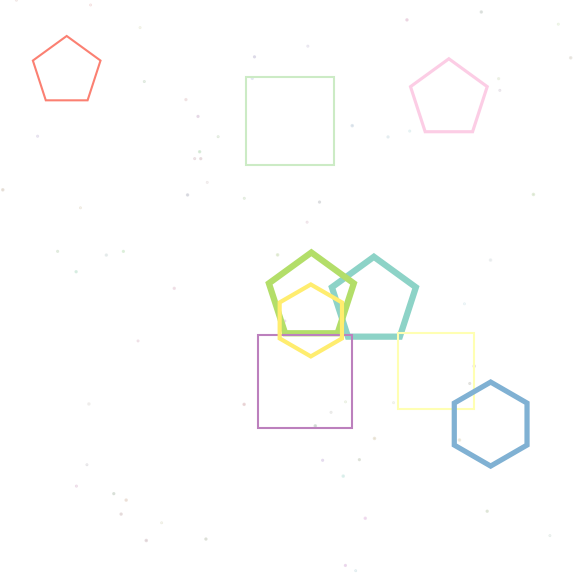[{"shape": "pentagon", "thickness": 3, "radius": 0.38, "center": [0.647, 0.478]}, {"shape": "square", "thickness": 1, "radius": 0.33, "center": [0.756, 0.356]}, {"shape": "pentagon", "thickness": 1, "radius": 0.31, "center": [0.115, 0.875]}, {"shape": "hexagon", "thickness": 2.5, "radius": 0.36, "center": [0.85, 0.265]}, {"shape": "pentagon", "thickness": 3, "radius": 0.39, "center": [0.539, 0.485]}, {"shape": "pentagon", "thickness": 1.5, "radius": 0.35, "center": [0.777, 0.828]}, {"shape": "square", "thickness": 1, "radius": 0.41, "center": [0.528, 0.338]}, {"shape": "square", "thickness": 1, "radius": 0.38, "center": [0.502, 0.789]}, {"shape": "hexagon", "thickness": 2, "radius": 0.31, "center": [0.538, 0.444]}]